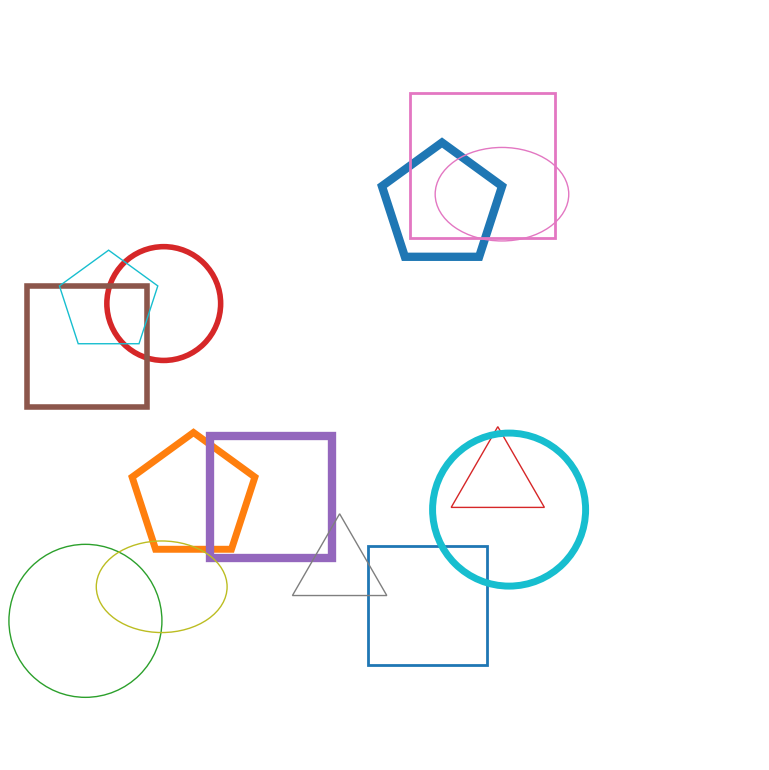[{"shape": "pentagon", "thickness": 3, "radius": 0.41, "center": [0.574, 0.733]}, {"shape": "square", "thickness": 1, "radius": 0.39, "center": [0.555, 0.213]}, {"shape": "pentagon", "thickness": 2.5, "radius": 0.42, "center": [0.251, 0.354]}, {"shape": "circle", "thickness": 0.5, "radius": 0.5, "center": [0.111, 0.194]}, {"shape": "circle", "thickness": 2, "radius": 0.37, "center": [0.213, 0.606]}, {"shape": "triangle", "thickness": 0.5, "radius": 0.35, "center": [0.646, 0.376]}, {"shape": "square", "thickness": 3, "radius": 0.4, "center": [0.352, 0.354]}, {"shape": "square", "thickness": 2, "radius": 0.39, "center": [0.113, 0.55]}, {"shape": "oval", "thickness": 0.5, "radius": 0.43, "center": [0.652, 0.748]}, {"shape": "square", "thickness": 1, "radius": 0.47, "center": [0.627, 0.785]}, {"shape": "triangle", "thickness": 0.5, "radius": 0.35, "center": [0.441, 0.262]}, {"shape": "oval", "thickness": 0.5, "radius": 0.42, "center": [0.21, 0.238]}, {"shape": "pentagon", "thickness": 0.5, "radius": 0.34, "center": [0.141, 0.608]}, {"shape": "circle", "thickness": 2.5, "radius": 0.5, "center": [0.661, 0.338]}]